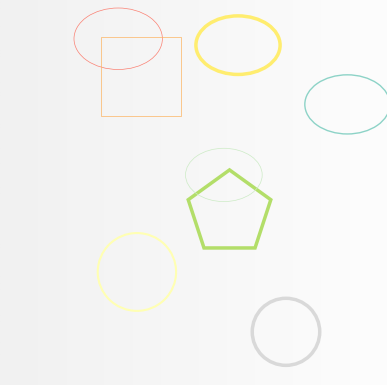[{"shape": "oval", "thickness": 1, "radius": 0.55, "center": [0.896, 0.729]}, {"shape": "circle", "thickness": 1.5, "radius": 0.51, "center": [0.353, 0.294]}, {"shape": "oval", "thickness": 0.5, "radius": 0.57, "center": [0.305, 0.899]}, {"shape": "square", "thickness": 0.5, "radius": 0.51, "center": [0.364, 0.802]}, {"shape": "pentagon", "thickness": 2.5, "radius": 0.56, "center": [0.592, 0.447]}, {"shape": "circle", "thickness": 2.5, "radius": 0.44, "center": [0.738, 0.138]}, {"shape": "oval", "thickness": 0.5, "radius": 0.49, "center": [0.578, 0.546]}, {"shape": "oval", "thickness": 2.5, "radius": 0.54, "center": [0.614, 0.883]}]